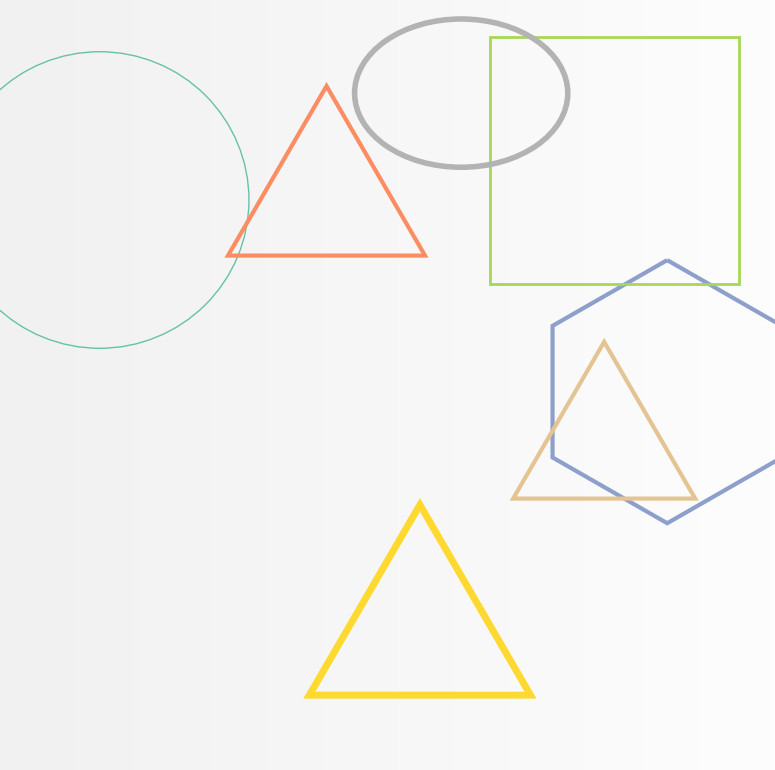[{"shape": "circle", "thickness": 0.5, "radius": 0.96, "center": [0.129, 0.74]}, {"shape": "triangle", "thickness": 1.5, "radius": 0.73, "center": [0.421, 0.741]}, {"shape": "hexagon", "thickness": 1.5, "radius": 0.85, "center": [0.861, 0.491]}, {"shape": "square", "thickness": 1, "radius": 0.8, "center": [0.793, 0.792]}, {"shape": "triangle", "thickness": 2.5, "radius": 0.82, "center": [0.542, 0.18]}, {"shape": "triangle", "thickness": 1.5, "radius": 0.68, "center": [0.78, 0.42]}, {"shape": "oval", "thickness": 2, "radius": 0.69, "center": [0.595, 0.879]}]